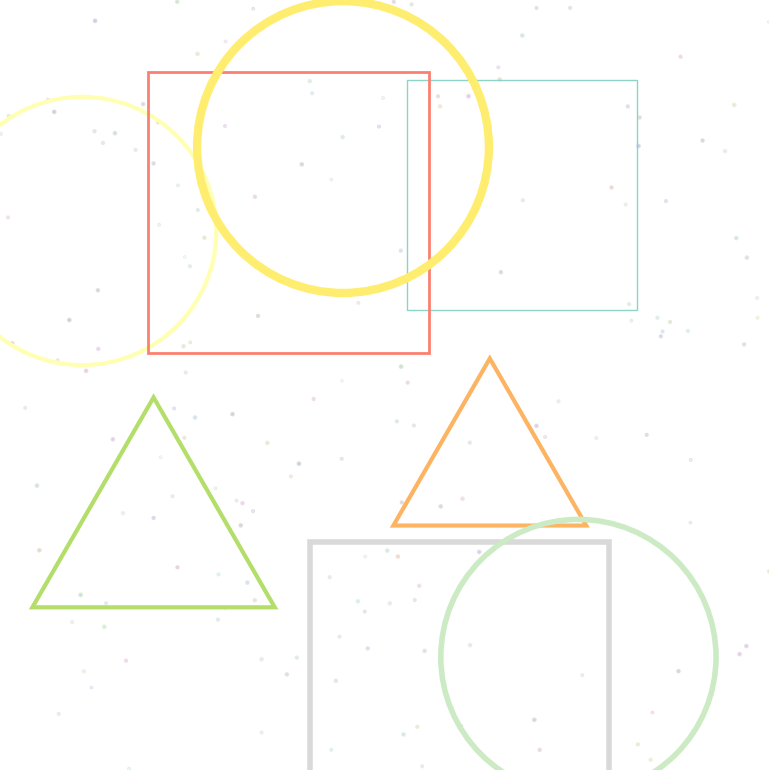[{"shape": "square", "thickness": 0.5, "radius": 0.75, "center": [0.678, 0.747]}, {"shape": "circle", "thickness": 1.5, "radius": 0.87, "center": [0.107, 0.7]}, {"shape": "square", "thickness": 1, "radius": 0.91, "center": [0.375, 0.724]}, {"shape": "triangle", "thickness": 1.5, "radius": 0.72, "center": [0.636, 0.39]}, {"shape": "triangle", "thickness": 1.5, "radius": 0.91, "center": [0.199, 0.302]}, {"shape": "square", "thickness": 2, "radius": 0.97, "center": [0.597, 0.102]}, {"shape": "circle", "thickness": 2, "radius": 0.89, "center": [0.751, 0.147]}, {"shape": "circle", "thickness": 3, "radius": 0.95, "center": [0.445, 0.809]}]